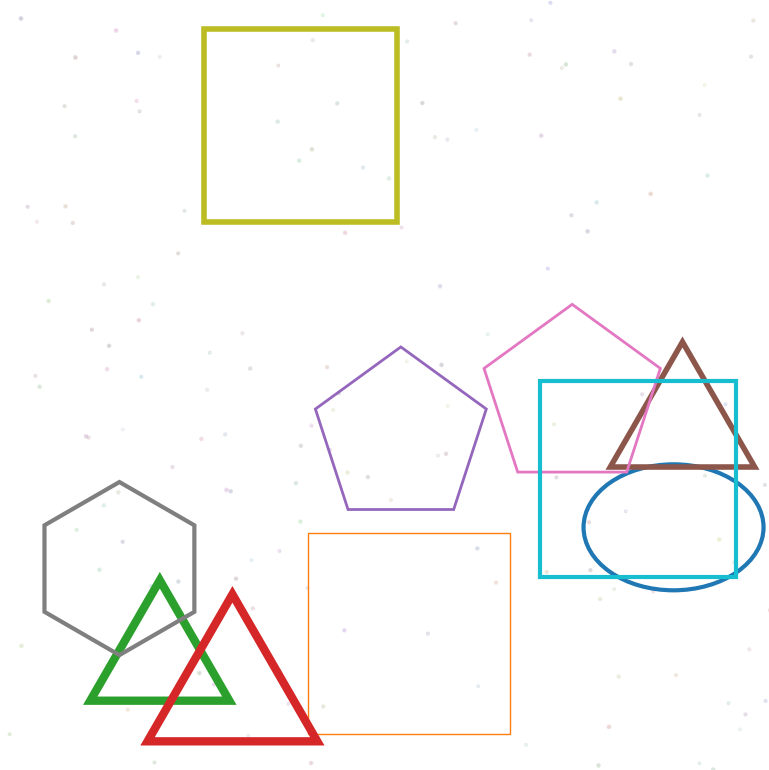[{"shape": "oval", "thickness": 1.5, "radius": 0.58, "center": [0.875, 0.315]}, {"shape": "square", "thickness": 0.5, "radius": 0.65, "center": [0.531, 0.177]}, {"shape": "triangle", "thickness": 3, "radius": 0.52, "center": [0.208, 0.142]}, {"shape": "triangle", "thickness": 3, "radius": 0.64, "center": [0.302, 0.101]}, {"shape": "pentagon", "thickness": 1, "radius": 0.58, "center": [0.521, 0.433]}, {"shape": "triangle", "thickness": 2, "radius": 0.54, "center": [0.886, 0.448]}, {"shape": "pentagon", "thickness": 1, "radius": 0.6, "center": [0.743, 0.484]}, {"shape": "hexagon", "thickness": 1.5, "radius": 0.56, "center": [0.155, 0.262]}, {"shape": "square", "thickness": 2, "radius": 0.63, "center": [0.39, 0.837]}, {"shape": "square", "thickness": 1.5, "radius": 0.64, "center": [0.828, 0.378]}]